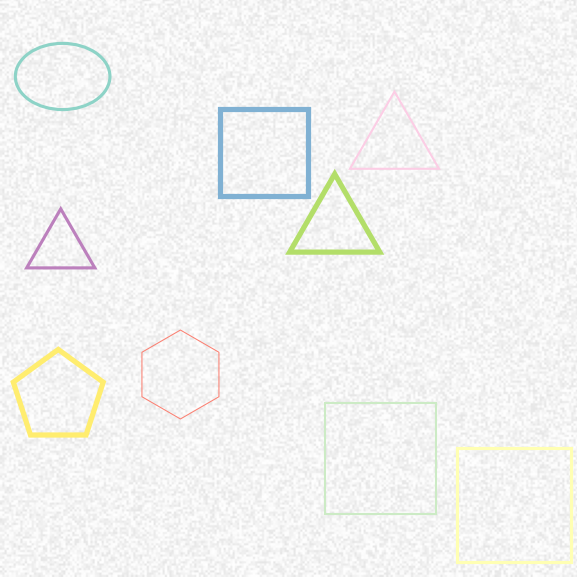[{"shape": "oval", "thickness": 1.5, "radius": 0.41, "center": [0.108, 0.867]}, {"shape": "square", "thickness": 1.5, "radius": 0.49, "center": [0.891, 0.124]}, {"shape": "hexagon", "thickness": 0.5, "radius": 0.38, "center": [0.312, 0.351]}, {"shape": "square", "thickness": 2.5, "radius": 0.38, "center": [0.457, 0.735]}, {"shape": "triangle", "thickness": 2.5, "radius": 0.45, "center": [0.58, 0.608]}, {"shape": "triangle", "thickness": 1, "radius": 0.45, "center": [0.683, 0.751]}, {"shape": "triangle", "thickness": 1.5, "radius": 0.34, "center": [0.105, 0.569]}, {"shape": "square", "thickness": 1, "radius": 0.48, "center": [0.659, 0.205]}, {"shape": "pentagon", "thickness": 2.5, "radius": 0.41, "center": [0.101, 0.312]}]